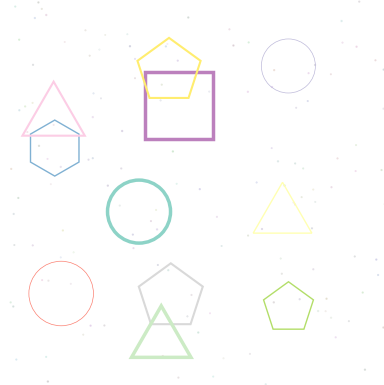[{"shape": "circle", "thickness": 2.5, "radius": 0.41, "center": [0.361, 0.45]}, {"shape": "triangle", "thickness": 1, "radius": 0.44, "center": [0.734, 0.438]}, {"shape": "circle", "thickness": 0.5, "radius": 0.35, "center": [0.749, 0.829]}, {"shape": "circle", "thickness": 0.5, "radius": 0.42, "center": [0.159, 0.238]}, {"shape": "hexagon", "thickness": 1, "radius": 0.36, "center": [0.142, 0.615]}, {"shape": "pentagon", "thickness": 1, "radius": 0.34, "center": [0.749, 0.2]}, {"shape": "triangle", "thickness": 1.5, "radius": 0.47, "center": [0.139, 0.694]}, {"shape": "pentagon", "thickness": 1.5, "radius": 0.44, "center": [0.444, 0.229]}, {"shape": "square", "thickness": 2.5, "radius": 0.44, "center": [0.465, 0.726]}, {"shape": "triangle", "thickness": 2.5, "radius": 0.45, "center": [0.419, 0.116]}, {"shape": "pentagon", "thickness": 1.5, "radius": 0.43, "center": [0.439, 0.815]}]